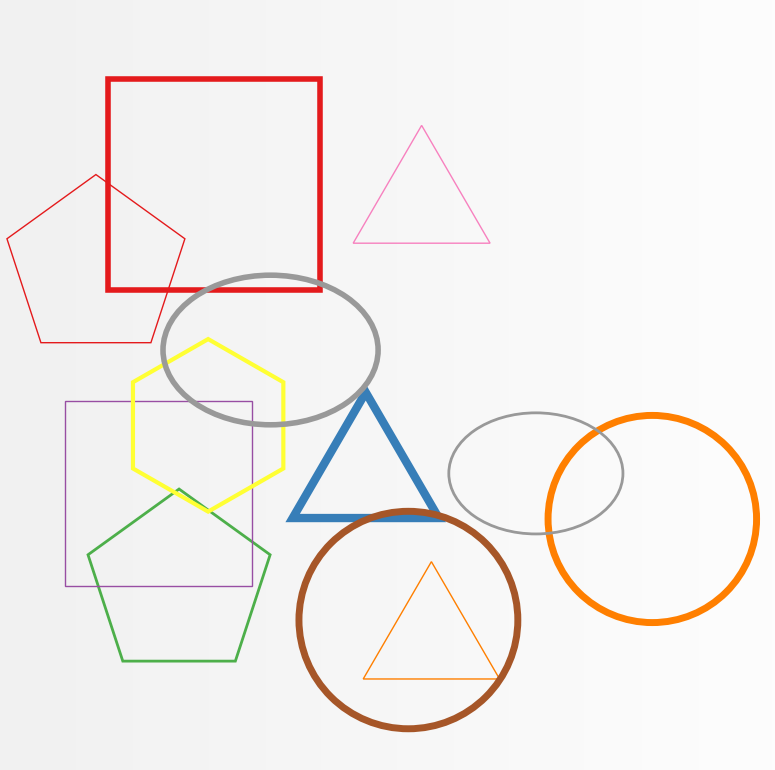[{"shape": "pentagon", "thickness": 0.5, "radius": 0.6, "center": [0.124, 0.653]}, {"shape": "square", "thickness": 2, "radius": 0.68, "center": [0.276, 0.76]}, {"shape": "triangle", "thickness": 3, "radius": 0.54, "center": [0.472, 0.382]}, {"shape": "pentagon", "thickness": 1, "radius": 0.62, "center": [0.231, 0.241]}, {"shape": "square", "thickness": 0.5, "radius": 0.6, "center": [0.205, 0.359]}, {"shape": "triangle", "thickness": 0.5, "radius": 0.51, "center": [0.557, 0.169]}, {"shape": "circle", "thickness": 2.5, "radius": 0.67, "center": [0.842, 0.326]}, {"shape": "hexagon", "thickness": 1.5, "radius": 0.56, "center": [0.269, 0.448]}, {"shape": "circle", "thickness": 2.5, "radius": 0.71, "center": [0.527, 0.195]}, {"shape": "triangle", "thickness": 0.5, "radius": 0.51, "center": [0.544, 0.735]}, {"shape": "oval", "thickness": 2, "radius": 0.69, "center": [0.349, 0.545]}, {"shape": "oval", "thickness": 1, "radius": 0.56, "center": [0.691, 0.385]}]